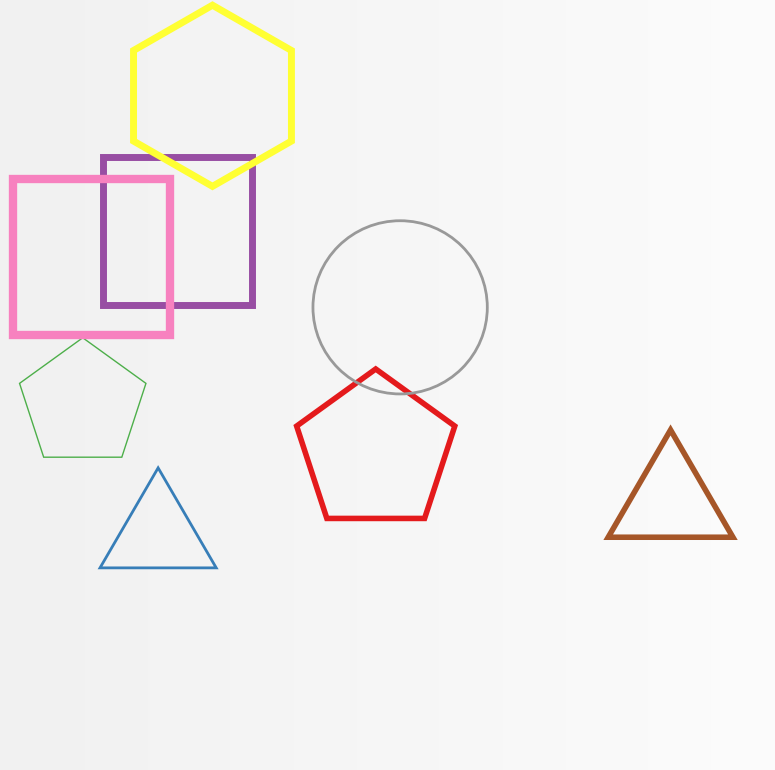[{"shape": "pentagon", "thickness": 2, "radius": 0.54, "center": [0.485, 0.413]}, {"shape": "triangle", "thickness": 1, "radius": 0.43, "center": [0.204, 0.306]}, {"shape": "pentagon", "thickness": 0.5, "radius": 0.43, "center": [0.107, 0.476]}, {"shape": "square", "thickness": 2.5, "radius": 0.48, "center": [0.229, 0.699]}, {"shape": "hexagon", "thickness": 2.5, "radius": 0.59, "center": [0.274, 0.876]}, {"shape": "triangle", "thickness": 2, "radius": 0.46, "center": [0.865, 0.349]}, {"shape": "square", "thickness": 3, "radius": 0.51, "center": [0.118, 0.666]}, {"shape": "circle", "thickness": 1, "radius": 0.56, "center": [0.516, 0.601]}]